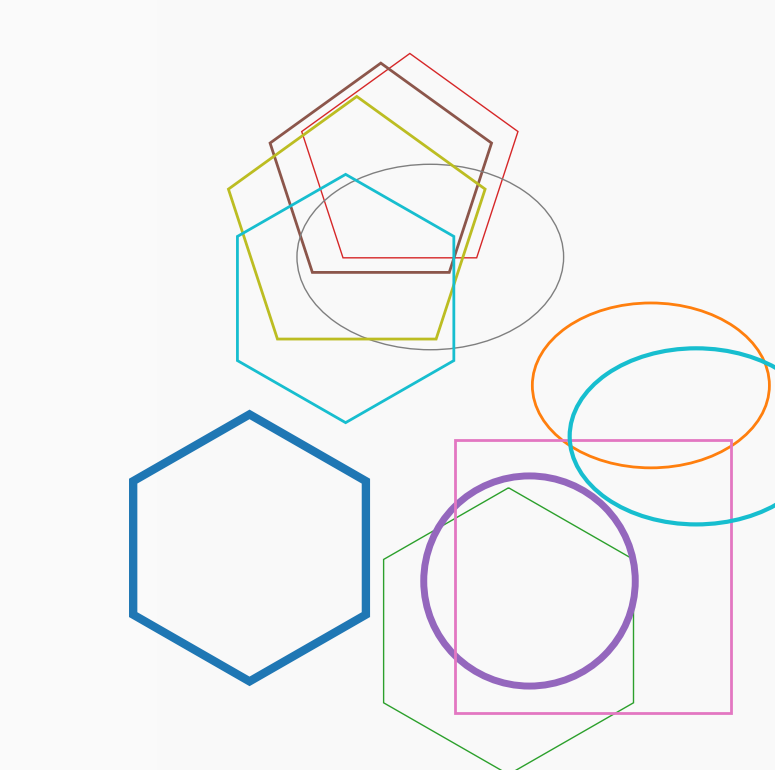[{"shape": "hexagon", "thickness": 3, "radius": 0.87, "center": [0.322, 0.288]}, {"shape": "oval", "thickness": 1, "radius": 0.76, "center": [0.84, 0.499]}, {"shape": "hexagon", "thickness": 0.5, "radius": 0.93, "center": [0.656, 0.18]}, {"shape": "pentagon", "thickness": 0.5, "radius": 0.73, "center": [0.529, 0.784]}, {"shape": "circle", "thickness": 2.5, "radius": 0.68, "center": [0.683, 0.245]}, {"shape": "pentagon", "thickness": 1, "radius": 0.75, "center": [0.491, 0.768]}, {"shape": "square", "thickness": 1, "radius": 0.89, "center": [0.765, 0.251]}, {"shape": "oval", "thickness": 0.5, "radius": 0.86, "center": [0.555, 0.666]}, {"shape": "pentagon", "thickness": 1, "radius": 0.87, "center": [0.46, 0.701]}, {"shape": "hexagon", "thickness": 1, "radius": 0.81, "center": [0.446, 0.612]}, {"shape": "oval", "thickness": 1.5, "radius": 0.82, "center": [0.898, 0.433]}]